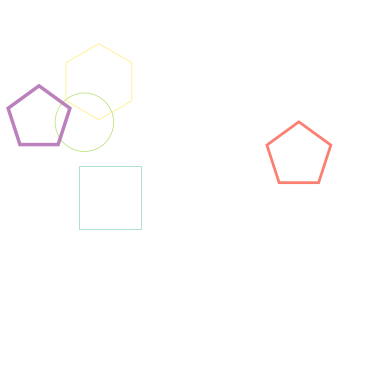[{"shape": "square", "thickness": 0.5, "radius": 0.4, "center": [0.285, 0.487]}, {"shape": "pentagon", "thickness": 2, "radius": 0.44, "center": [0.776, 0.596]}, {"shape": "circle", "thickness": 0.5, "radius": 0.38, "center": [0.219, 0.682]}, {"shape": "pentagon", "thickness": 2.5, "radius": 0.42, "center": [0.101, 0.693]}, {"shape": "hexagon", "thickness": 0.5, "radius": 0.49, "center": [0.257, 0.788]}]